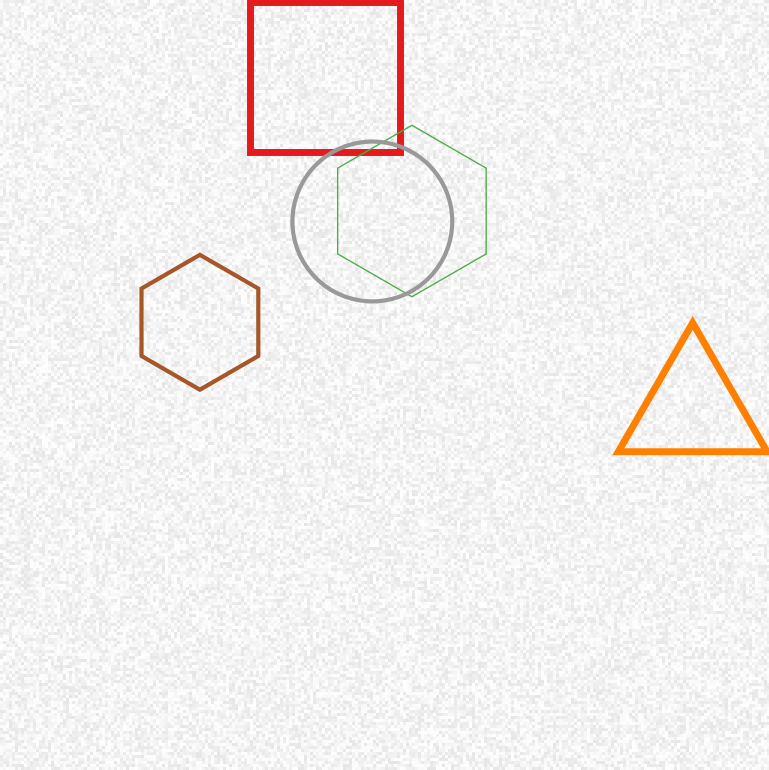[{"shape": "square", "thickness": 2.5, "radius": 0.49, "center": [0.422, 0.899]}, {"shape": "hexagon", "thickness": 0.5, "radius": 0.56, "center": [0.535, 0.726]}, {"shape": "triangle", "thickness": 2.5, "radius": 0.56, "center": [0.9, 0.469]}, {"shape": "hexagon", "thickness": 1.5, "radius": 0.44, "center": [0.26, 0.581]}, {"shape": "circle", "thickness": 1.5, "radius": 0.52, "center": [0.484, 0.712]}]